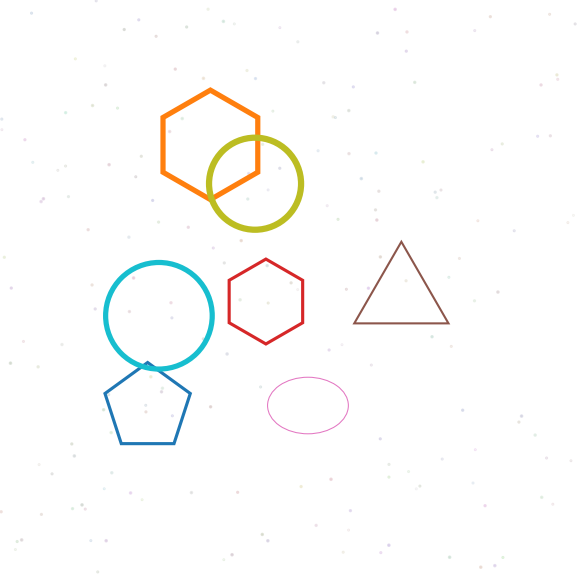[{"shape": "pentagon", "thickness": 1.5, "radius": 0.39, "center": [0.256, 0.294]}, {"shape": "hexagon", "thickness": 2.5, "radius": 0.47, "center": [0.364, 0.748]}, {"shape": "hexagon", "thickness": 1.5, "radius": 0.37, "center": [0.46, 0.477]}, {"shape": "triangle", "thickness": 1, "radius": 0.47, "center": [0.695, 0.486]}, {"shape": "oval", "thickness": 0.5, "radius": 0.35, "center": [0.533, 0.297]}, {"shape": "circle", "thickness": 3, "radius": 0.4, "center": [0.442, 0.681]}, {"shape": "circle", "thickness": 2.5, "radius": 0.46, "center": [0.275, 0.452]}]